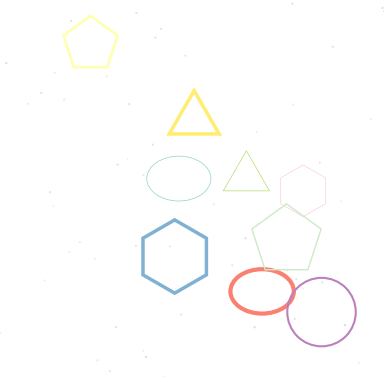[{"shape": "oval", "thickness": 0.5, "radius": 0.42, "center": [0.465, 0.536]}, {"shape": "pentagon", "thickness": 2, "radius": 0.37, "center": [0.235, 0.885]}, {"shape": "oval", "thickness": 3, "radius": 0.41, "center": [0.681, 0.243]}, {"shape": "hexagon", "thickness": 2.5, "radius": 0.48, "center": [0.454, 0.334]}, {"shape": "triangle", "thickness": 0.5, "radius": 0.35, "center": [0.64, 0.539]}, {"shape": "hexagon", "thickness": 0.5, "radius": 0.34, "center": [0.787, 0.504]}, {"shape": "circle", "thickness": 1.5, "radius": 0.44, "center": [0.835, 0.189]}, {"shape": "pentagon", "thickness": 1, "radius": 0.47, "center": [0.744, 0.376]}, {"shape": "triangle", "thickness": 2.5, "radius": 0.37, "center": [0.504, 0.69]}]